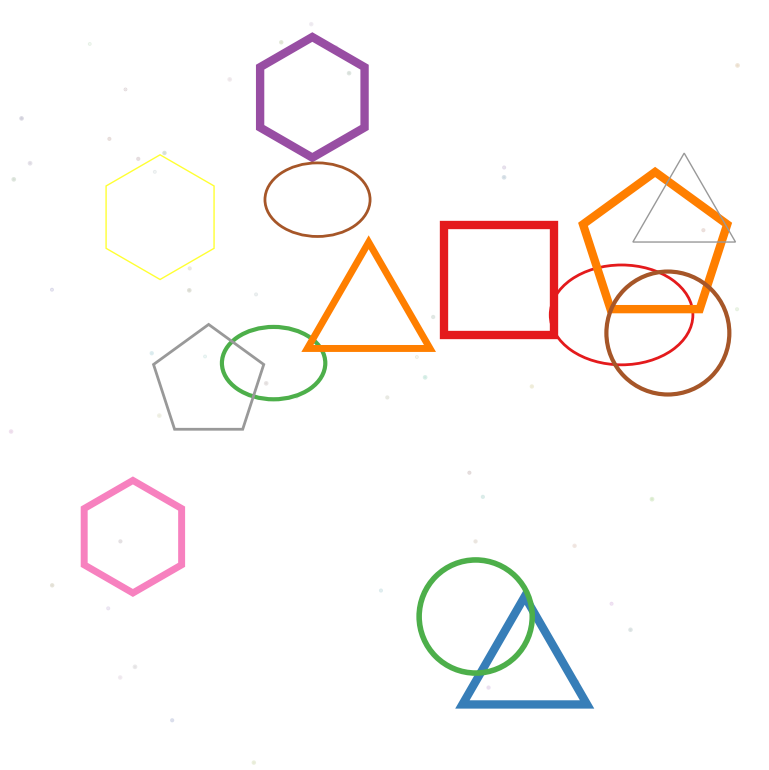[{"shape": "square", "thickness": 3, "radius": 0.36, "center": [0.648, 0.637]}, {"shape": "oval", "thickness": 1, "radius": 0.46, "center": [0.807, 0.591]}, {"shape": "triangle", "thickness": 3, "radius": 0.47, "center": [0.681, 0.132]}, {"shape": "oval", "thickness": 1.5, "radius": 0.34, "center": [0.355, 0.528]}, {"shape": "circle", "thickness": 2, "radius": 0.37, "center": [0.618, 0.199]}, {"shape": "hexagon", "thickness": 3, "radius": 0.39, "center": [0.406, 0.874]}, {"shape": "triangle", "thickness": 2.5, "radius": 0.46, "center": [0.479, 0.593]}, {"shape": "pentagon", "thickness": 3, "radius": 0.49, "center": [0.851, 0.678]}, {"shape": "hexagon", "thickness": 0.5, "radius": 0.4, "center": [0.208, 0.718]}, {"shape": "circle", "thickness": 1.5, "radius": 0.4, "center": [0.867, 0.568]}, {"shape": "oval", "thickness": 1, "radius": 0.34, "center": [0.412, 0.741]}, {"shape": "hexagon", "thickness": 2.5, "radius": 0.37, "center": [0.173, 0.303]}, {"shape": "pentagon", "thickness": 1, "radius": 0.38, "center": [0.271, 0.503]}, {"shape": "triangle", "thickness": 0.5, "radius": 0.38, "center": [0.889, 0.724]}]